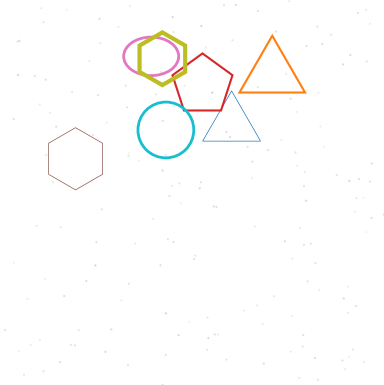[{"shape": "triangle", "thickness": 0.5, "radius": 0.43, "center": [0.602, 0.677]}, {"shape": "triangle", "thickness": 1.5, "radius": 0.49, "center": [0.707, 0.809]}, {"shape": "pentagon", "thickness": 1.5, "radius": 0.41, "center": [0.526, 0.779]}, {"shape": "hexagon", "thickness": 0.5, "radius": 0.4, "center": [0.196, 0.588]}, {"shape": "oval", "thickness": 2, "radius": 0.36, "center": [0.393, 0.854]}, {"shape": "hexagon", "thickness": 3, "radius": 0.34, "center": [0.422, 0.847]}, {"shape": "circle", "thickness": 2, "radius": 0.36, "center": [0.431, 0.662]}]